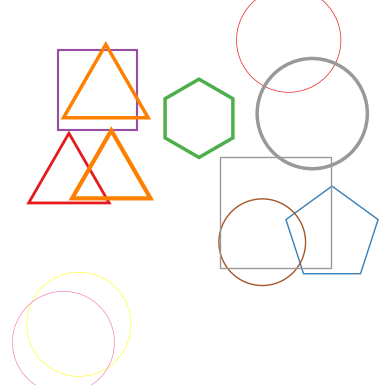[{"shape": "triangle", "thickness": 2, "radius": 0.6, "center": [0.179, 0.533]}, {"shape": "circle", "thickness": 0.5, "radius": 0.68, "center": [0.75, 0.896]}, {"shape": "pentagon", "thickness": 1, "radius": 0.63, "center": [0.862, 0.391]}, {"shape": "hexagon", "thickness": 2.5, "radius": 0.51, "center": [0.517, 0.693]}, {"shape": "square", "thickness": 1.5, "radius": 0.52, "center": [0.253, 0.766]}, {"shape": "triangle", "thickness": 2.5, "radius": 0.63, "center": [0.275, 0.758]}, {"shape": "triangle", "thickness": 3, "radius": 0.59, "center": [0.289, 0.544]}, {"shape": "circle", "thickness": 0.5, "radius": 0.68, "center": [0.205, 0.158]}, {"shape": "circle", "thickness": 1, "radius": 0.56, "center": [0.681, 0.371]}, {"shape": "circle", "thickness": 0.5, "radius": 0.66, "center": [0.165, 0.111]}, {"shape": "circle", "thickness": 2.5, "radius": 0.72, "center": [0.811, 0.705]}, {"shape": "square", "thickness": 1, "radius": 0.72, "center": [0.716, 0.448]}]